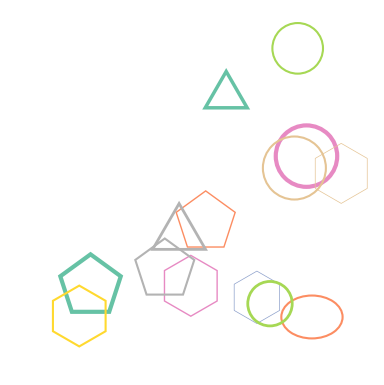[{"shape": "pentagon", "thickness": 3, "radius": 0.41, "center": [0.235, 0.257]}, {"shape": "triangle", "thickness": 2.5, "radius": 0.31, "center": [0.588, 0.751]}, {"shape": "oval", "thickness": 1.5, "radius": 0.4, "center": [0.81, 0.177]}, {"shape": "pentagon", "thickness": 1, "radius": 0.4, "center": [0.534, 0.424]}, {"shape": "hexagon", "thickness": 0.5, "radius": 0.34, "center": [0.667, 0.228]}, {"shape": "hexagon", "thickness": 1, "radius": 0.39, "center": [0.496, 0.258]}, {"shape": "circle", "thickness": 3, "radius": 0.4, "center": [0.796, 0.594]}, {"shape": "circle", "thickness": 2, "radius": 0.29, "center": [0.701, 0.211]}, {"shape": "circle", "thickness": 1.5, "radius": 0.33, "center": [0.773, 0.874]}, {"shape": "hexagon", "thickness": 1.5, "radius": 0.39, "center": [0.206, 0.179]}, {"shape": "hexagon", "thickness": 0.5, "radius": 0.39, "center": [0.886, 0.55]}, {"shape": "circle", "thickness": 1.5, "radius": 0.41, "center": [0.765, 0.564]}, {"shape": "triangle", "thickness": 2, "radius": 0.4, "center": [0.465, 0.392]}, {"shape": "pentagon", "thickness": 1.5, "radius": 0.4, "center": [0.428, 0.3]}]